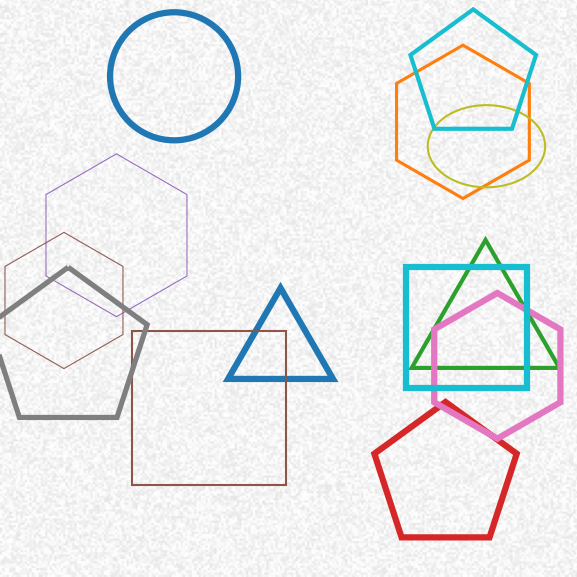[{"shape": "triangle", "thickness": 3, "radius": 0.52, "center": [0.486, 0.395]}, {"shape": "circle", "thickness": 3, "radius": 0.55, "center": [0.301, 0.867]}, {"shape": "hexagon", "thickness": 1.5, "radius": 0.66, "center": [0.802, 0.788]}, {"shape": "triangle", "thickness": 2, "radius": 0.74, "center": [0.841, 0.436]}, {"shape": "pentagon", "thickness": 3, "radius": 0.65, "center": [0.772, 0.173]}, {"shape": "hexagon", "thickness": 0.5, "radius": 0.7, "center": [0.202, 0.592]}, {"shape": "hexagon", "thickness": 0.5, "radius": 0.59, "center": [0.111, 0.479]}, {"shape": "square", "thickness": 1, "radius": 0.66, "center": [0.362, 0.293]}, {"shape": "hexagon", "thickness": 3, "radius": 0.63, "center": [0.861, 0.366]}, {"shape": "pentagon", "thickness": 2.5, "radius": 0.72, "center": [0.118, 0.393]}, {"shape": "oval", "thickness": 1, "radius": 0.51, "center": [0.842, 0.746]}, {"shape": "square", "thickness": 3, "radius": 0.53, "center": [0.808, 0.432]}, {"shape": "pentagon", "thickness": 2, "radius": 0.57, "center": [0.819, 0.869]}]